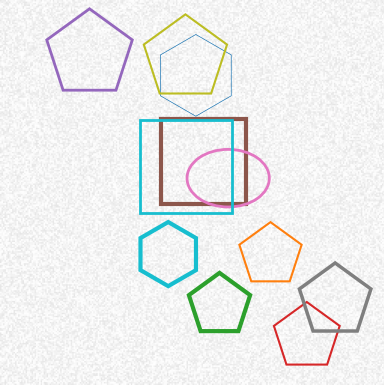[{"shape": "hexagon", "thickness": 0.5, "radius": 0.53, "center": [0.509, 0.804]}, {"shape": "pentagon", "thickness": 1.5, "radius": 0.43, "center": [0.703, 0.338]}, {"shape": "pentagon", "thickness": 3, "radius": 0.42, "center": [0.57, 0.208]}, {"shape": "pentagon", "thickness": 1.5, "radius": 0.45, "center": [0.797, 0.126]}, {"shape": "pentagon", "thickness": 2, "radius": 0.58, "center": [0.233, 0.86]}, {"shape": "square", "thickness": 3, "radius": 0.55, "center": [0.528, 0.58]}, {"shape": "oval", "thickness": 2, "radius": 0.53, "center": [0.593, 0.537]}, {"shape": "pentagon", "thickness": 2.5, "radius": 0.49, "center": [0.871, 0.219]}, {"shape": "pentagon", "thickness": 1.5, "radius": 0.57, "center": [0.482, 0.849]}, {"shape": "hexagon", "thickness": 3, "radius": 0.42, "center": [0.437, 0.34]}, {"shape": "square", "thickness": 2, "radius": 0.6, "center": [0.483, 0.567]}]